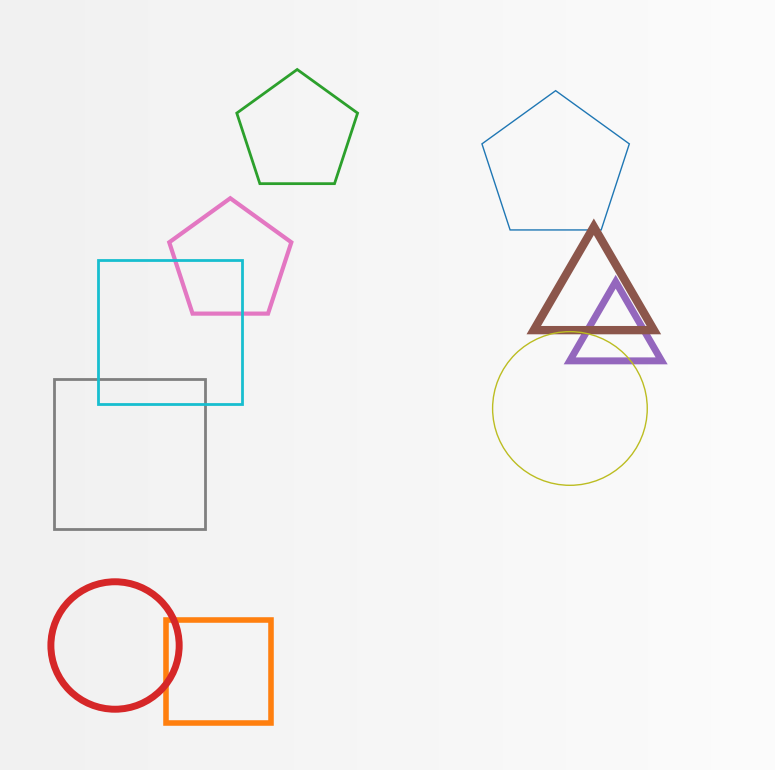[{"shape": "pentagon", "thickness": 0.5, "radius": 0.5, "center": [0.717, 0.782]}, {"shape": "square", "thickness": 2, "radius": 0.34, "center": [0.282, 0.128]}, {"shape": "pentagon", "thickness": 1, "radius": 0.41, "center": [0.383, 0.828]}, {"shape": "circle", "thickness": 2.5, "radius": 0.41, "center": [0.148, 0.162]}, {"shape": "triangle", "thickness": 2.5, "radius": 0.34, "center": [0.794, 0.566]}, {"shape": "triangle", "thickness": 3, "radius": 0.45, "center": [0.766, 0.616]}, {"shape": "pentagon", "thickness": 1.5, "radius": 0.41, "center": [0.297, 0.66]}, {"shape": "square", "thickness": 1, "radius": 0.49, "center": [0.167, 0.41]}, {"shape": "circle", "thickness": 0.5, "radius": 0.5, "center": [0.735, 0.47]}, {"shape": "square", "thickness": 1, "radius": 0.47, "center": [0.219, 0.569]}]